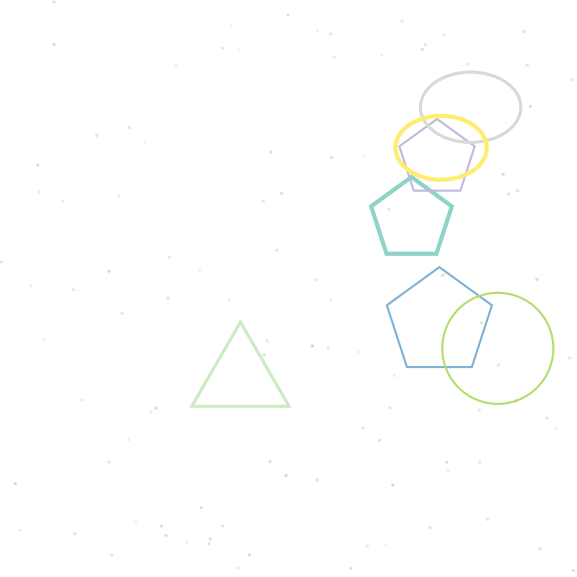[{"shape": "pentagon", "thickness": 2, "radius": 0.37, "center": [0.713, 0.619]}, {"shape": "pentagon", "thickness": 1, "radius": 0.34, "center": [0.757, 0.725]}, {"shape": "pentagon", "thickness": 1, "radius": 0.48, "center": [0.761, 0.441]}, {"shape": "circle", "thickness": 1, "radius": 0.48, "center": [0.862, 0.396]}, {"shape": "oval", "thickness": 1.5, "radius": 0.43, "center": [0.815, 0.813]}, {"shape": "triangle", "thickness": 1.5, "radius": 0.49, "center": [0.416, 0.344]}, {"shape": "oval", "thickness": 2, "radius": 0.4, "center": [0.764, 0.743]}]